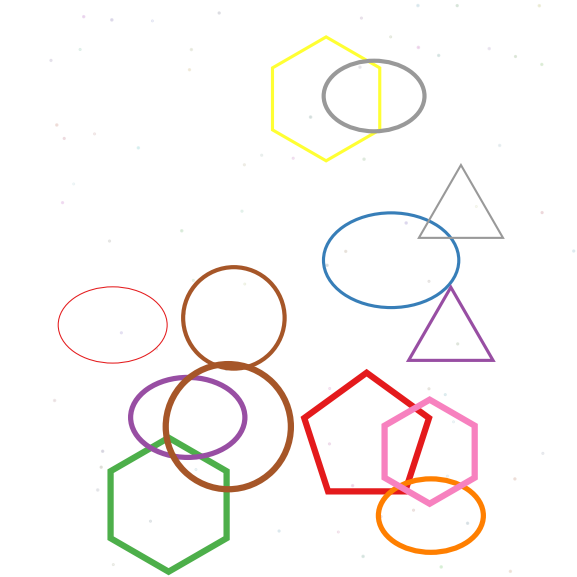[{"shape": "pentagon", "thickness": 3, "radius": 0.57, "center": [0.635, 0.24]}, {"shape": "oval", "thickness": 0.5, "radius": 0.47, "center": [0.195, 0.436]}, {"shape": "oval", "thickness": 1.5, "radius": 0.59, "center": [0.677, 0.549]}, {"shape": "hexagon", "thickness": 3, "radius": 0.58, "center": [0.292, 0.125]}, {"shape": "oval", "thickness": 2.5, "radius": 0.49, "center": [0.325, 0.276]}, {"shape": "triangle", "thickness": 1.5, "radius": 0.42, "center": [0.781, 0.417]}, {"shape": "oval", "thickness": 2.5, "radius": 0.45, "center": [0.746, 0.106]}, {"shape": "hexagon", "thickness": 1.5, "radius": 0.54, "center": [0.565, 0.828]}, {"shape": "circle", "thickness": 3, "radius": 0.54, "center": [0.395, 0.26]}, {"shape": "circle", "thickness": 2, "radius": 0.44, "center": [0.405, 0.449]}, {"shape": "hexagon", "thickness": 3, "radius": 0.45, "center": [0.744, 0.217]}, {"shape": "triangle", "thickness": 1, "radius": 0.42, "center": [0.798, 0.629]}, {"shape": "oval", "thickness": 2, "radius": 0.44, "center": [0.648, 0.833]}]